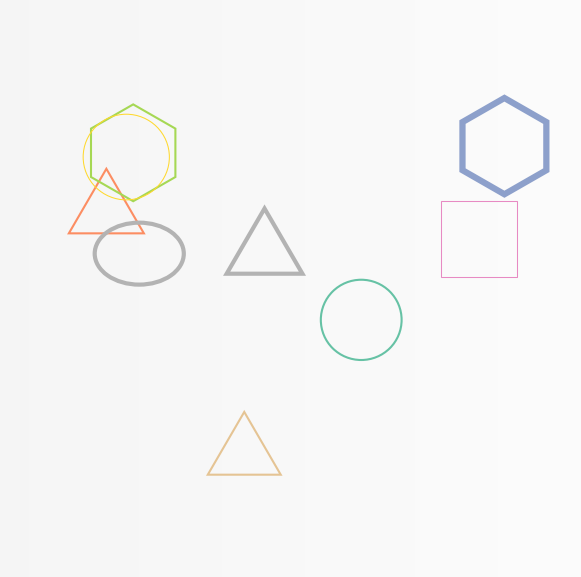[{"shape": "circle", "thickness": 1, "radius": 0.35, "center": [0.621, 0.445]}, {"shape": "triangle", "thickness": 1, "radius": 0.37, "center": [0.183, 0.632]}, {"shape": "hexagon", "thickness": 3, "radius": 0.42, "center": [0.868, 0.746]}, {"shape": "square", "thickness": 0.5, "radius": 0.33, "center": [0.824, 0.585]}, {"shape": "hexagon", "thickness": 1, "radius": 0.42, "center": [0.229, 0.735]}, {"shape": "circle", "thickness": 0.5, "radius": 0.37, "center": [0.217, 0.727]}, {"shape": "triangle", "thickness": 1, "radius": 0.36, "center": [0.42, 0.213]}, {"shape": "triangle", "thickness": 2, "radius": 0.38, "center": [0.455, 0.563]}, {"shape": "oval", "thickness": 2, "radius": 0.38, "center": [0.24, 0.56]}]